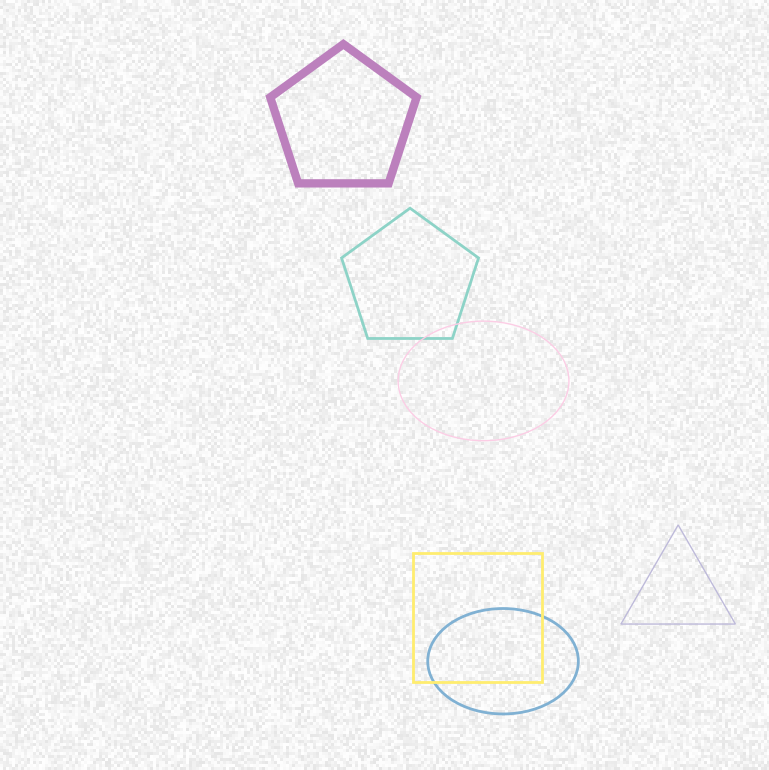[{"shape": "pentagon", "thickness": 1, "radius": 0.47, "center": [0.533, 0.636]}, {"shape": "triangle", "thickness": 0.5, "radius": 0.43, "center": [0.881, 0.232]}, {"shape": "oval", "thickness": 1, "radius": 0.49, "center": [0.653, 0.141]}, {"shape": "oval", "thickness": 0.5, "radius": 0.55, "center": [0.628, 0.505]}, {"shape": "pentagon", "thickness": 3, "radius": 0.5, "center": [0.446, 0.843]}, {"shape": "square", "thickness": 1, "radius": 0.42, "center": [0.62, 0.198]}]